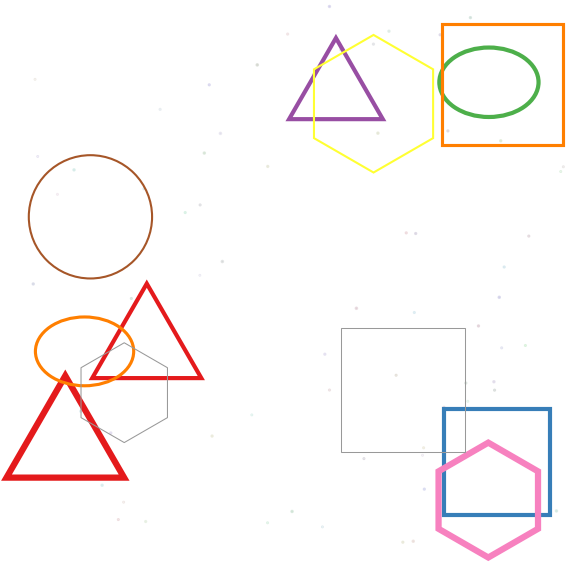[{"shape": "triangle", "thickness": 2, "radius": 0.55, "center": [0.254, 0.399]}, {"shape": "triangle", "thickness": 3, "radius": 0.59, "center": [0.113, 0.231]}, {"shape": "square", "thickness": 2, "radius": 0.46, "center": [0.861, 0.199]}, {"shape": "oval", "thickness": 2, "radius": 0.43, "center": [0.847, 0.857]}, {"shape": "triangle", "thickness": 2, "radius": 0.47, "center": [0.582, 0.84]}, {"shape": "oval", "thickness": 1.5, "radius": 0.43, "center": [0.146, 0.391]}, {"shape": "square", "thickness": 1.5, "radius": 0.53, "center": [0.87, 0.853]}, {"shape": "hexagon", "thickness": 1, "radius": 0.6, "center": [0.647, 0.82]}, {"shape": "circle", "thickness": 1, "radius": 0.53, "center": [0.157, 0.624]}, {"shape": "hexagon", "thickness": 3, "radius": 0.5, "center": [0.846, 0.133]}, {"shape": "square", "thickness": 0.5, "radius": 0.54, "center": [0.698, 0.324]}, {"shape": "hexagon", "thickness": 0.5, "radius": 0.43, "center": [0.215, 0.319]}]